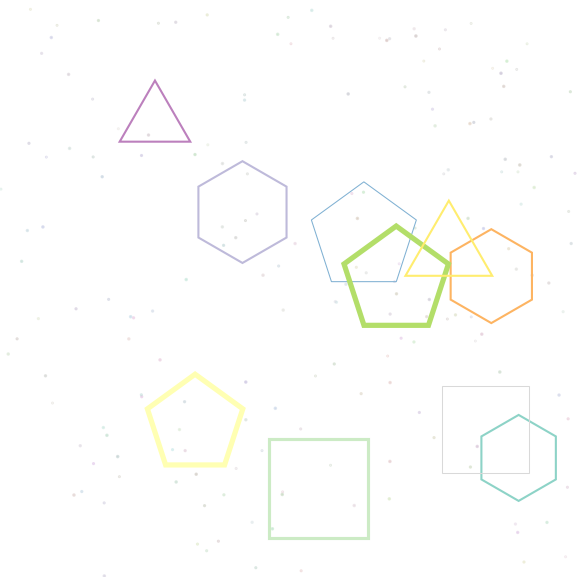[{"shape": "hexagon", "thickness": 1, "radius": 0.37, "center": [0.898, 0.206]}, {"shape": "pentagon", "thickness": 2.5, "radius": 0.43, "center": [0.338, 0.264]}, {"shape": "hexagon", "thickness": 1, "radius": 0.44, "center": [0.42, 0.632]}, {"shape": "pentagon", "thickness": 0.5, "radius": 0.48, "center": [0.63, 0.589]}, {"shape": "hexagon", "thickness": 1, "radius": 0.41, "center": [0.851, 0.521]}, {"shape": "pentagon", "thickness": 2.5, "radius": 0.48, "center": [0.686, 0.513]}, {"shape": "square", "thickness": 0.5, "radius": 0.38, "center": [0.841, 0.255]}, {"shape": "triangle", "thickness": 1, "radius": 0.35, "center": [0.268, 0.789]}, {"shape": "square", "thickness": 1.5, "radius": 0.43, "center": [0.551, 0.153]}, {"shape": "triangle", "thickness": 1, "radius": 0.43, "center": [0.777, 0.565]}]